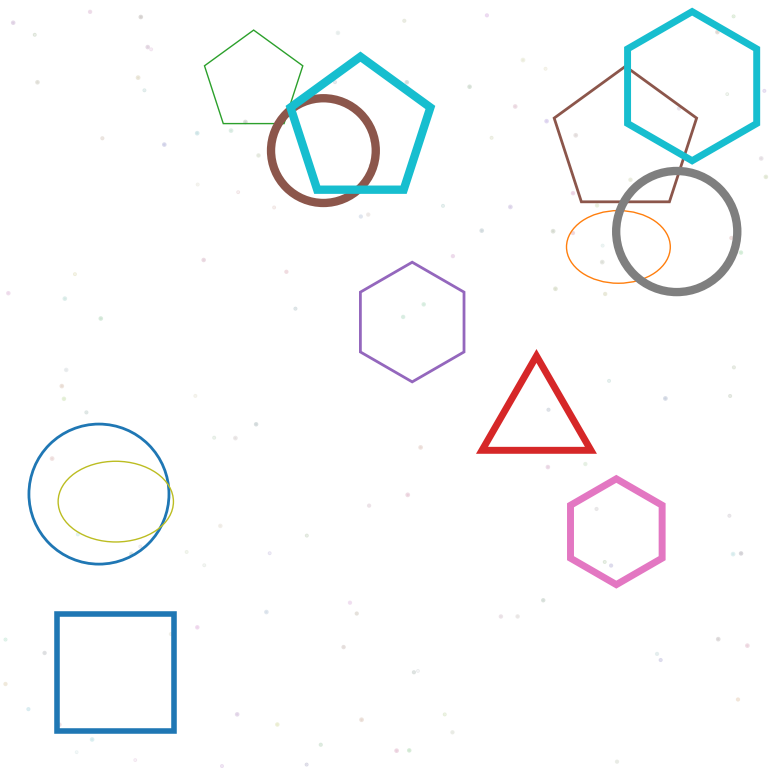[{"shape": "circle", "thickness": 1, "radius": 0.45, "center": [0.129, 0.358]}, {"shape": "square", "thickness": 2, "radius": 0.38, "center": [0.15, 0.127]}, {"shape": "oval", "thickness": 0.5, "radius": 0.34, "center": [0.803, 0.679]}, {"shape": "pentagon", "thickness": 0.5, "radius": 0.34, "center": [0.329, 0.894]}, {"shape": "triangle", "thickness": 2.5, "radius": 0.41, "center": [0.697, 0.456]}, {"shape": "hexagon", "thickness": 1, "radius": 0.39, "center": [0.535, 0.582]}, {"shape": "pentagon", "thickness": 1, "radius": 0.49, "center": [0.812, 0.817]}, {"shape": "circle", "thickness": 3, "radius": 0.34, "center": [0.42, 0.804]}, {"shape": "hexagon", "thickness": 2.5, "radius": 0.34, "center": [0.8, 0.309]}, {"shape": "circle", "thickness": 3, "radius": 0.39, "center": [0.879, 0.699]}, {"shape": "oval", "thickness": 0.5, "radius": 0.37, "center": [0.15, 0.349]}, {"shape": "hexagon", "thickness": 2.5, "radius": 0.48, "center": [0.899, 0.888]}, {"shape": "pentagon", "thickness": 3, "radius": 0.48, "center": [0.468, 0.831]}]